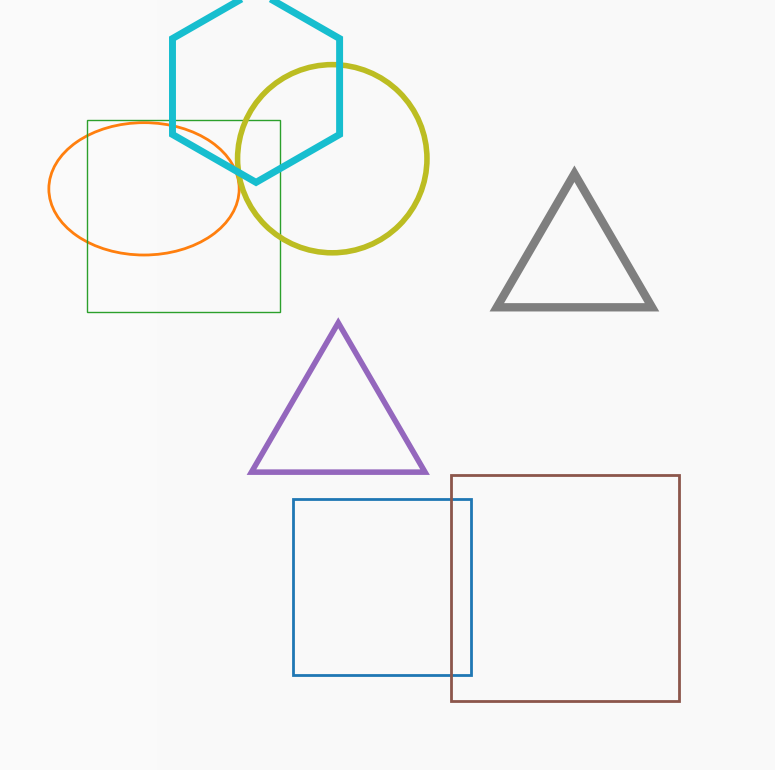[{"shape": "square", "thickness": 1, "radius": 0.57, "center": [0.493, 0.238]}, {"shape": "oval", "thickness": 1, "radius": 0.61, "center": [0.186, 0.755]}, {"shape": "square", "thickness": 0.5, "radius": 0.62, "center": [0.237, 0.72]}, {"shape": "triangle", "thickness": 2, "radius": 0.65, "center": [0.436, 0.451]}, {"shape": "square", "thickness": 1, "radius": 0.73, "center": [0.729, 0.236]}, {"shape": "triangle", "thickness": 3, "radius": 0.58, "center": [0.741, 0.659]}, {"shape": "circle", "thickness": 2, "radius": 0.61, "center": [0.429, 0.794]}, {"shape": "hexagon", "thickness": 2.5, "radius": 0.62, "center": [0.33, 0.888]}]